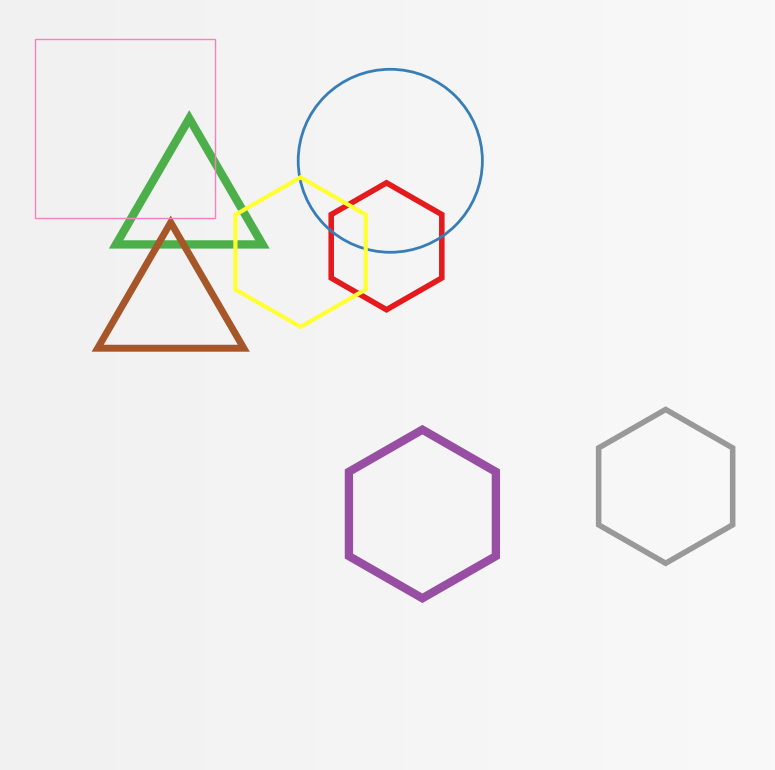[{"shape": "hexagon", "thickness": 2, "radius": 0.41, "center": [0.499, 0.68]}, {"shape": "circle", "thickness": 1, "radius": 0.59, "center": [0.504, 0.791]}, {"shape": "triangle", "thickness": 3, "radius": 0.55, "center": [0.244, 0.737]}, {"shape": "hexagon", "thickness": 3, "radius": 0.55, "center": [0.545, 0.333]}, {"shape": "hexagon", "thickness": 1.5, "radius": 0.49, "center": [0.388, 0.673]}, {"shape": "triangle", "thickness": 2.5, "radius": 0.54, "center": [0.22, 0.602]}, {"shape": "square", "thickness": 0.5, "radius": 0.58, "center": [0.161, 0.833]}, {"shape": "hexagon", "thickness": 2, "radius": 0.5, "center": [0.859, 0.368]}]